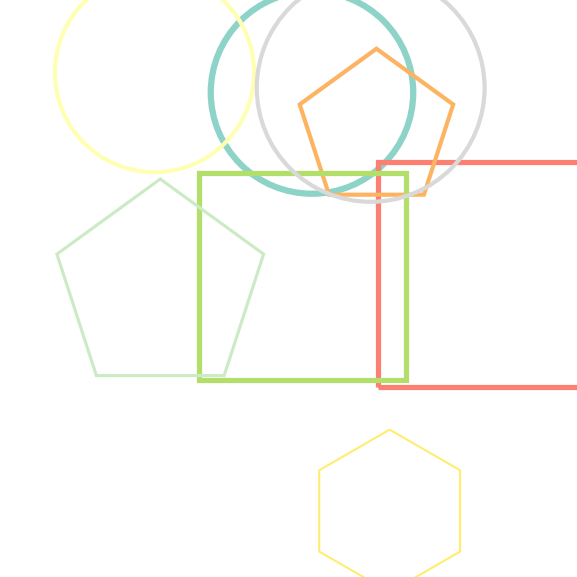[{"shape": "circle", "thickness": 3, "radius": 0.88, "center": [0.54, 0.839]}, {"shape": "circle", "thickness": 2, "radius": 0.86, "center": [0.268, 0.873]}, {"shape": "square", "thickness": 2.5, "radius": 0.97, "center": [0.848, 0.524]}, {"shape": "pentagon", "thickness": 2, "radius": 0.7, "center": [0.652, 0.775]}, {"shape": "square", "thickness": 2.5, "radius": 0.9, "center": [0.524, 0.521]}, {"shape": "circle", "thickness": 2, "radius": 0.99, "center": [0.642, 0.847]}, {"shape": "pentagon", "thickness": 1.5, "radius": 0.94, "center": [0.277, 0.501]}, {"shape": "hexagon", "thickness": 1, "radius": 0.7, "center": [0.675, 0.114]}]